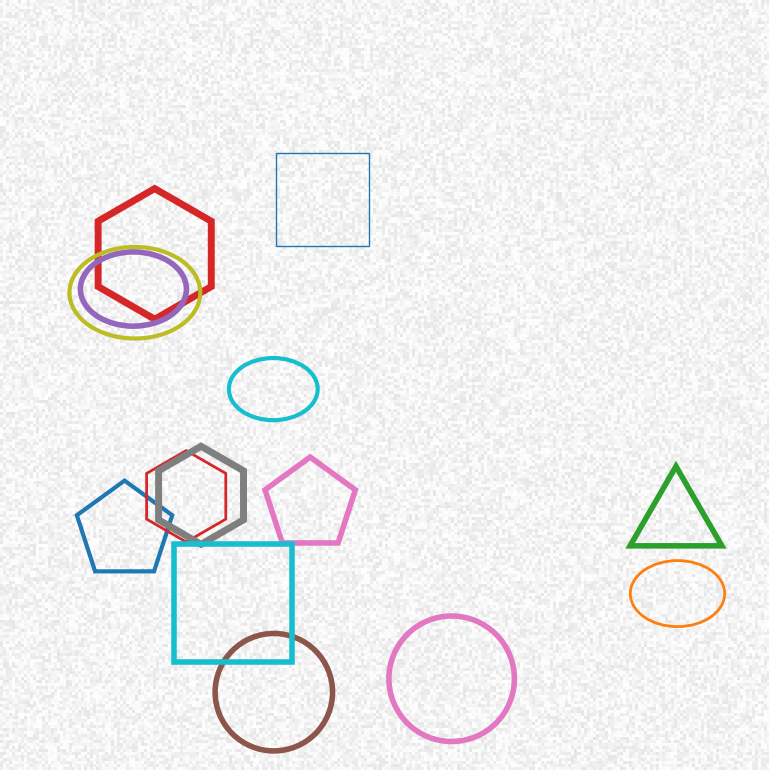[{"shape": "square", "thickness": 0.5, "radius": 0.3, "center": [0.419, 0.741]}, {"shape": "pentagon", "thickness": 1.5, "radius": 0.33, "center": [0.162, 0.311]}, {"shape": "oval", "thickness": 1, "radius": 0.31, "center": [0.88, 0.229]}, {"shape": "triangle", "thickness": 2, "radius": 0.34, "center": [0.878, 0.326]}, {"shape": "hexagon", "thickness": 1, "radius": 0.3, "center": [0.242, 0.355]}, {"shape": "hexagon", "thickness": 2.5, "radius": 0.42, "center": [0.201, 0.67]}, {"shape": "oval", "thickness": 2, "radius": 0.34, "center": [0.173, 0.625]}, {"shape": "circle", "thickness": 2, "radius": 0.38, "center": [0.356, 0.101]}, {"shape": "pentagon", "thickness": 2, "radius": 0.31, "center": [0.403, 0.345]}, {"shape": "circle", "thickness": 2, "radius": 0.41, "center": [0.587, 0.119]}, {"shape": "hexagon", "thickness": 2.5, "radius": 0.32, "center": [0.261, 0.357]}, {"shape": "oval", "thickness": 1.5, "radius": 0.42, "center": [0.175, 0.62]}, {"shape": "oval", "thickness": 1.5, "radius": 0.29, "center": [0.355, 0.495]}, {"shape": "square", "thickness": 2, "radius": 0.38, "center": [0.303, 0.217]}]